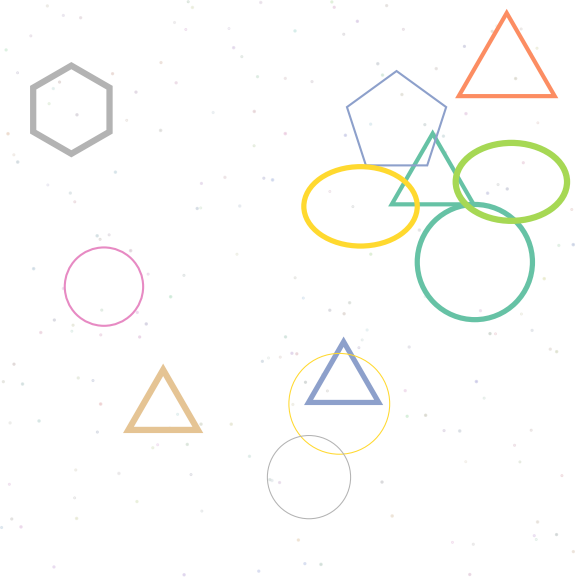[{"shape": "triangle", "thickness": 2, "radius": 0.41, "center": [0.749, 0.686]}, {"shape": "circle", "thickness": 2.5, "radius": 0.5, "center": [0.822, 0.545]}, {"shape": "triangle", "thickness": 2, "radius": 0.48, "center": [0.877, 0.881]}, {"shape": "pentagon", "thickness": 1, "radius": 0.45, "center": [0.687, 0.786]}, {"shape": "triangle", "thickness": 2.5, "radius": 0.35, "center": [0.595, 0.337]}, {"shape": "circle", "thickness": 1, "radius": 0.34, "center": [0.18, 0.503]}, {"shape": "oval", "thickness": 3, "radius": 0.48, "center": [0.885, 0.684]}, {"shape": "oval", "thickness": 2.5, "radius": 0.49, "center": [0.624, 0.642]}, {"shape": "circle", "thickness": 0.5, "radius": 0.44, "center": [0.588, 0.3]}, {"shape": "triangle", "thickness": 3, "radius": 0.35, "center": [0.283, 0.289]}, {"shape": "circle", "thickness": 0.5, "radius": 0.36, "center": [0.535, 0.173]}, {"shape": "hexagon", "thickness": 3, "radius": 0.38, "center": [0.124, 0.809]}]